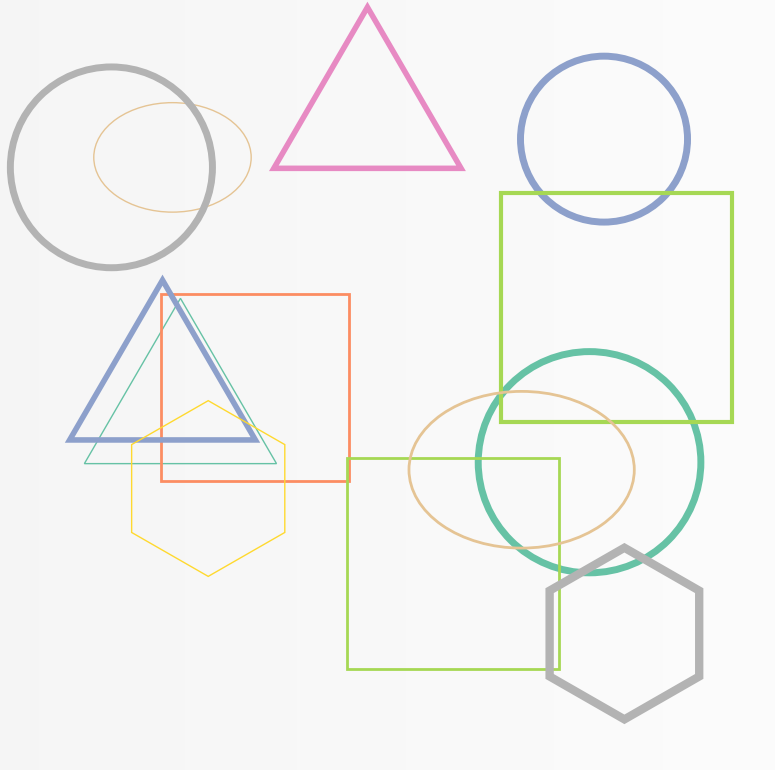[{"shape": "triangle", "thickness": 0.5, "radius": 0.72, "center": [0.233, 0.469]}, {"shape": "circle", "thickness": 2.5, "radius": 0.72, "center": [0.761, 0.4]}, {"shape": "square", "thickness": 1, "radius": 0.61, "center": [0.329, 0.497]}, {"shape": "circle", "thickness": 2.5, "radius": 0.54, "center": [0.779, 0.819]}, {"shape": "triangle", "thickness": 2, "radius": 0.69, "center": [0.21, 0.498]}, {"shape": "triangle", "thickness": 2, "radius": 0.7, "center": [0.474, 0.851]}, {"shape": "square", "thickness": 1, "radius": 0.68, "center": [0.584, 0.268]}, {"shape": "square", "thickness": 1.5, "radius": 0.74, "center": [0.796, 0.601]}, {"shape": "hexagon", "thickness": 0.5, "radius": 0.57, "center": [0.269, 0.366]}, {"shape": "oval", "thickness": 0.5, "radius": 0.51, "center": [0.223, 0.796]}, {"shape": "oval", "thickness": 1, "radius": 0.73, "center": [0.673, 0.39]}, {"shape": "circle", "thickness": 2.5, "radius": 0.65, "center": [0.144, 0.783]}, {"shape": "hexagon", "thickness": 3, "radius": 0.56, "center": [0.806, 0.177]}]